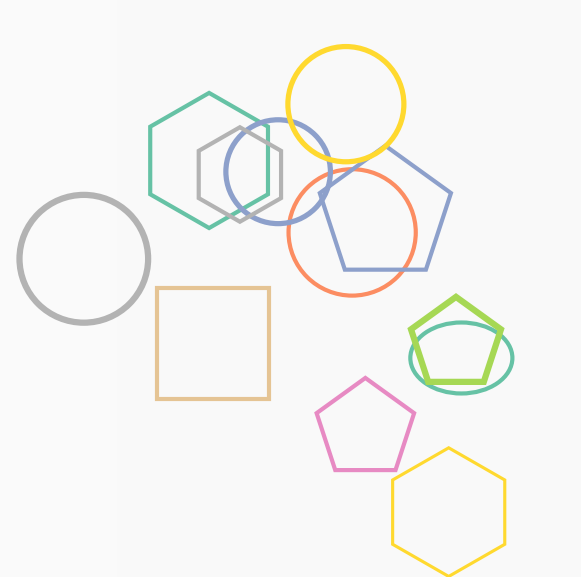[{"shape": "hexagon", "thickness": 2, "radius": 0.58, "center": [0.36, 0.721]}, {"shape": "oval", "thickness": 2, "radius": 0.44, "center": [0.794, 0.379]}, {"shape": "circle", "thickness": 2, "radius": 0.55, "center": [0.606, 0.597]}, {"shape": "pentagon", "thickness": 2, "radius": 0.59, "center": [0.663, 0.628]}, {"shape": "circle", "thickness": 2.5, "radius": 0.45, "center": [0.479, 0.702]}, {"shape": "pentagon", "thickness": 2, "radius": 0.44, "center": [0.629, 0.256]}, {"shape": "pentagon", "thickness": 3, "radius": 0.41, "center": [0.785, 0.404]}, {"shape": "hexagon", "thickness": 1.5, "radius": 0.56, "center": [0.772, 0.112]}, {"shape": "circle", "thickness": 2.5, "radius": 0.5, "center": [0.595, 0.819]}, {"shape": "square", "thickness": 2, "radius": 0.48, "center": [0.366, 0.404]}, {"shape": "circle", "thickness": 3, "radius": 0.55, "center": [0.144, 0.551]}, {"shape": "hexagon", "thickness": 2, "radius": 0.41, "center": [0.413, 0.697]}]